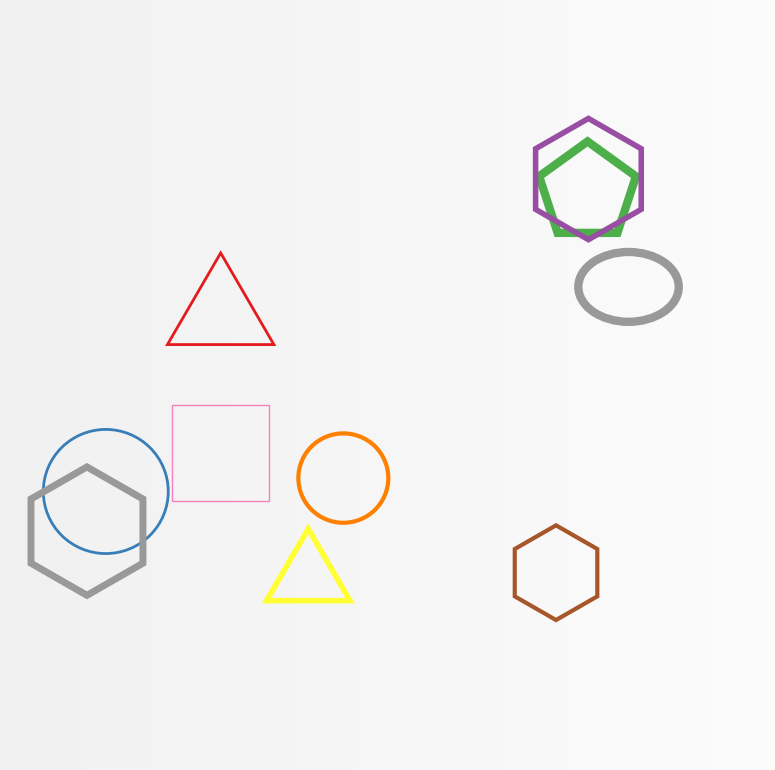[{"shape": "triangle", "thickness": 1, "radius": 0.4, "center": [0.285, 0.592]}, {"shape": "circle", "thickness": 1, "radius": 0.4, "center": [0.136, 0.362]}, {"shape": "pentagon", "thickness": 3, "radius": 0.33, "center": [0.758, 0.751]}, {"shape": "hexagon", "thickness": 2, "radius": 0.39, "center": [0.759, 0.767]}, {"shape": "circle", "thickness": 1.5, "radius": 0.29, "center": [0.443, 0.379]}, {"shape": "triangle", "thickness": 2, "radius": 0.31, "center": [0.398, 0.251]}, {"shape": "hexagon", "thickness": 1.5, "radius": 0.31, "center": [0.717, 0.256]}, {"shape": "square", "thickness": 0.5, "radius": 0.31, "center": [0.284, 0.411]}, {"shape": "hexagon", "thickness": 2.5, "radius": 0.42, "center": [0.112, 0.31]}, {"shape": "oval", "thickness": 3, "radius": 0.32, "center": [0.811, 0.627]}]